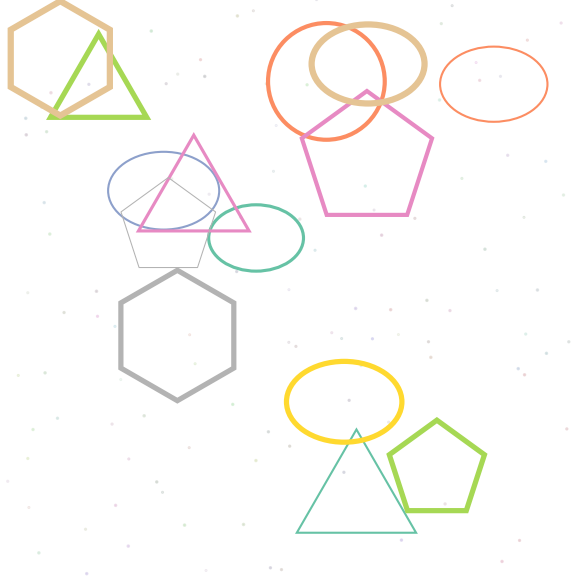[{"shape": "oval", "thickness": 1.5, "radius": 0.41, "center": [0.443, 0.587]}, {"shape": "triangle", "thickness": 1, "radius": 0.6, "center": [0.617, 0.136]}, {"shape": "circle", "thickness": 2, "radius": 0.51, "center": [0.565, 0.858]}, {"shape": "oval", "thickness": 1, "radius": 0.46, "center": [0.855, 0.853]}, {"shape": "oval", "thickness": 1, "radius": 0.48, "center": [0.283, 0.669]}, {"shape": "triangle", "thickness": 1.5, "radius": 0.55, "center": [0.336, 0.655]}, {"shape": "pentagon", "thickness": 2, "radius": 0.59, "center": [0.635, 0.723]}, {"shape": "pentagon", "thickness": 2.5, "radius": 0.43, "center": [0.757, 0.185]}, {"shape": "triangle", "thickness": 2.5, "radius": 0.48, "center": [0.171, 0.844]}, {"shape": "oval", "thickness": 2.5, "radius": 0.5, "center": [0.596, 0.303]}, {"shape": "hexagon", "thickness": 3, "radius": 0.5, "center": [0.104, 0.898]}, {"shape": "oval", "thickness": 3, "radius": 0.49, "center": [0.637, 0.888]}, {"shape": "pentagon", "thickness": 0.5, "radius": 0.43, "center": [0.291, 0.606]}, {"shape": "hexagon", "thickness": 2.5, "radius": 0.56, "center": [0.307, 0.418]}]